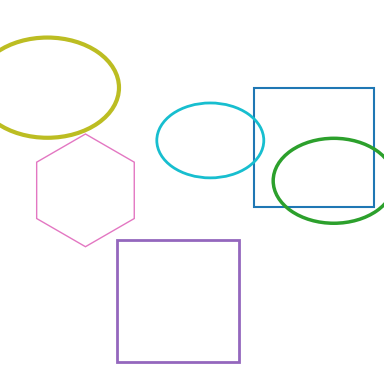[{"shape": "square", "thickness": 1.5, "radius": 0.78, "center": [0.815, 0.617]}, {"shape": "oval", "thickness": 2.5, "radius": 0.79, "center": [0.867, 0.53]}, {"shape": "square", "thickness": 2, "radius": 0.79, "center": [0.463, 0.218]}, {"shape": "hexagon", "thickness": 1, "radius": 0.73, "center": [0.222, 0.506]}, {"shape": "oval", "thickness": 3, "radius": 0.93, "center": [0.123, 0.772]}, {"shape": "oval", "thickness": 2, "radius": 0.69, "center": [0.546, 0.635]}]